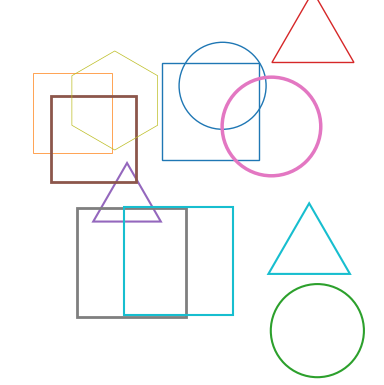[{"shape": "square", "thickness": 1, "radius": 0.63, "center": [0.546, 0.71]}, {"shape": "circle", "thickness": 1, "radius": 0.56, "center": [0.578, 0.777]}, {"shape": "square", "thickness": 0.5, "radius": 0.52, "center": [0.189, 0.707]}, {"shape": "circle", "thickness": 1.5, "radius": 0.6, "center": [0.824, 0.141]}, {"shape": "triangle", "thickness": 1, "radius": 0.61, "center": [0.813, 0.899]}, {"shape": "triangle", "thickness": 1.5, "radius": 0.51, "center": [0.33, 0.475]}, {"shape": "square", "thickness": 2, "radius": 0.55, "center": [0.244, 0.639]}, {"shape": "circle", "thickness": 2.5, "radius": 0.64, "center": [0.705, 0.671]}, {"shape": "square", "thickness": 2, "radius": 0.71, "center": [0.342, 0.318]}, {"shape": "hexagon", "thickness": 0.5, "radius": 0.64, "center": [0.298, 0.739]}, {"shape": "triangle", "thickness": 1.5, "radius": 0.61, "center": [0.803, 0.35]}, {"shape": "square", "thickness": 1.5, "radius": 0.71, "center": [0.463, 0.322]}]